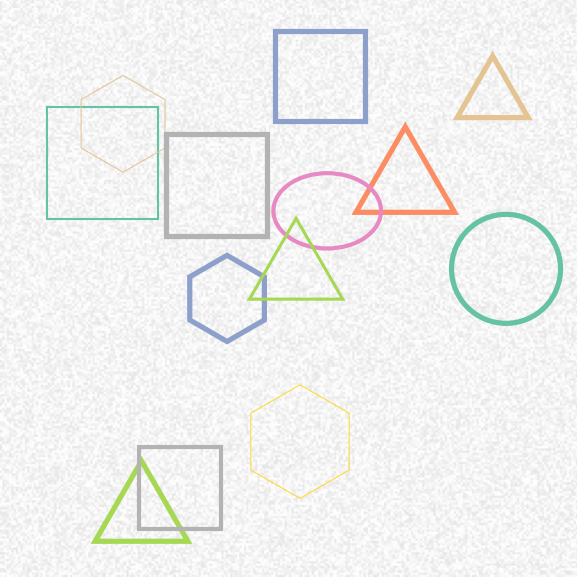[{"shape": "circle", "thickness": 2.5, "radius": 0.47, "center": [0.876, 0.534]}, {"shape": "square", "thickness": 1, "radius": 0.48, "center": [0.177, 0.717]}, {"shape": "triangle", "thickness": 2.5, "radius": 0.49, "center": [0.702, 0.681]}, {"shape": "square", "thickness": 2.5, "radius": 0.39, "center": [0.554, 0.868]}, {"shape": "hexagon", "thickness": 2.5, "radius": 0.37, "center": [0.393, 0.482]}, {"shape": "oval", "thickness": 2, "radius": 0.47, "center": [0.567, 0.634]}, {"shape": "triangle", "thickness": 1.5, "radius": 0.47, "center": [0.513, 0.528]}, {"shape": "triangle", "thickness": 2.5, "radius": 0.46, "center": [0.245, 0.108]}, {"shape": "hexagon", "thickness": 0.5, "radius": 0.49, "center": [0.519, 0.234]}, {"shape": "hexagon", "thickness": 0.5, "radius": 0.42, "center": [0.213, 0.785]}, {"shape": "triangle", "thickness": 2.5, "radius": 0.36, "center": [0.853, 0.831]}, {"shape": "square", "thickness": 2, "radius": 0.35, "center": [0.312, 0.154]}, {"shape": "square", "thickness": 2.5, "radius": 0.44, "center": [0.375, 0.679]}]